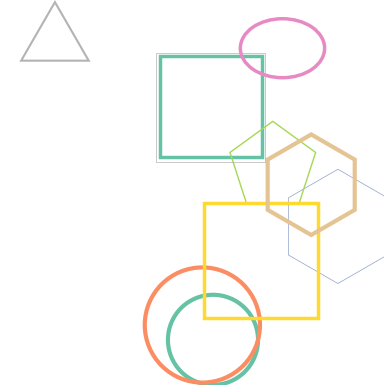[{"shape": "square", "thickness": 2.5, "radius": 0.66, "center": [0.549, 0.724]}, {"shape": "circle", "thickness": 3, "radius": 0.59, "center": [0.553, 0.117]}, {"shape": "circle", "thickness": 3, "radius": 0.75, "center": [0.526, 0.156]}, {"shape": "hexagon", "thickness": 0.5, "radius": 0.74, "center": [0.878, 0.412]}, {"shape": "oval", "thickness": 2.5, "radius": 0.55, "center": [0.734, 0.875]}, {"shape": "pentagon", "thickness": 1, "radius": 0.58, "center": [0.709, 0.568]}, {"shape": "square", "thickness": 2.5, "radius": 0.74, "center": [0.677, 0.323]}, {"shape": "hexagon", "thickness": 3, "radius": 0.65, "center": [0.808, 0.52]}, {"shape": "triangle", "thickness": 1.5, "radius": 0.51, "center": [0.143, 0.893]}, {"shape": "square", "thickness": 0.5, "radius": 0.71, "center": [0.546, 0.72]}]